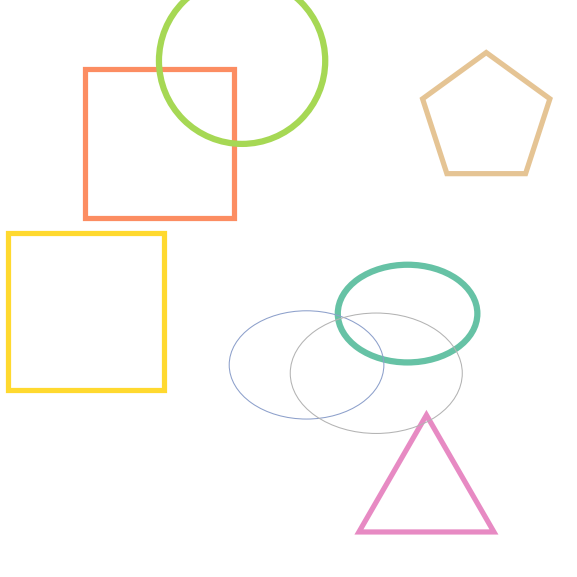[{"shape": "oval", "thickness": 3, "radius": 0.6, "center": [0.706, 0.456]}, {"shape": "square", "thickness": 2.5, "radius": 0.64, "center": [0.276, 0.751]}, {"shape": "oval", "thickness": 0.5, "radius": 0.67, "center": [0.531, 0.367]}, {"shape": "triangle", "thickness": 2.5, "radius": 0.67, "center": [0.738, 0.145]}, {"shape": "circle", "thickness": 3, "radius": 0.72, "center": [0.419, 0.894]}, {"shape": "square", "thickness": 2.5, "radius": 0.68, "center": [0.149, 0.459]}, {"shape": "pentagon", "thickness": 2.5, "radius": 0.58, "center": [0.842, 0.792]}, {"shape": "oval", "thickness": 0.5, "radius": 0.74, "center": [0.652, 0.353]}]